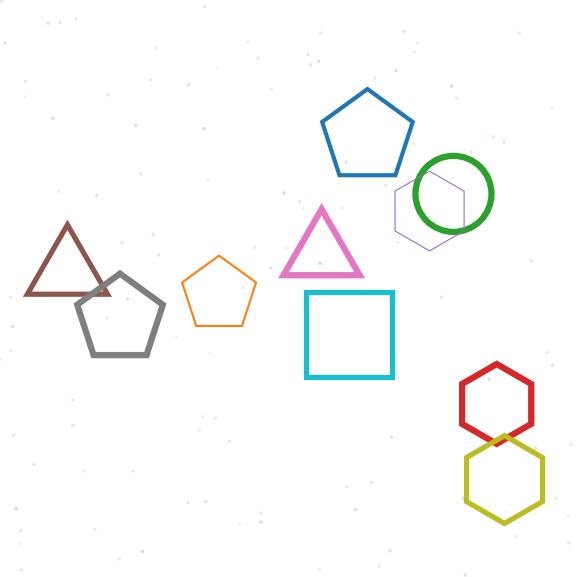[{"shape": "pentagon", "thickness": 2, "radius": 0.41, "center": [0.636, 0.762]}, {"shape": "pentagon", "thickness": 1, "radius": 0.34, "center": [0.379, 0.489]}, {"shape": "circle", "thickness": 3, "radius": 0.33, "center": [0.785, 0.663]}, {"shape": "hexagon", "thickness": 3, "radius": 0.35, "center": [0.86, 0.3]}, {"shape": "hexagon", "thickness": 0.5, "radius": 0.35, "center": [0.744, 0.634]}, {"shape": "triangle", "thickness": 2.5, "radius": 0.4, "center": [0.117, 0.53]}, {"shape": "triangle", "thickness": 3, "radius": 0.38, "center": [0.557, 0.561]}, {"shape": "pentagon", "thickness": 3, "radius": 0.39, "center": [0.208, 0.447]}, {"shape": "hexagon", "thickness": 2.5, "radius": 0.38, "center": [0.874, 0.169]}, {"shape": "square", "thickness": 2.5, "radius": 0.37, "center": [0.604, 0.42]}]